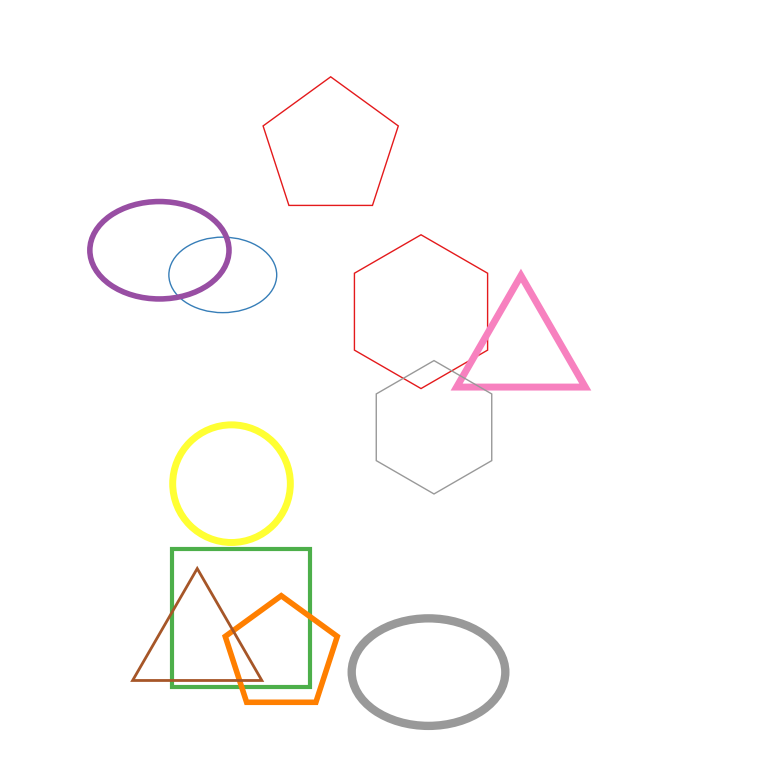[{"shape": "hexagon", "thickness": 0.5, "radius": 0.5, "center": [0.547, 0.595]}, {"shape": "pentagon", "thickness": 0.5, "radius": 0.46, "center": [0.429, 0.808]}, {"shape": "oval", "thickness": 0.5, "radius": 0.35, "center": [0.289, 0.643]}, {"shape": "square", "thickness": 1.5, "radius": 0.45, "center": [0.313, 0.197]}, {"shape": "oval", "thickness": 2, "radius": 0.45, "center": [0.207, 0.675]}, {"shape": "pentagon", "thickness": 2, "radius": 0.38, "center": [0.365, 0.15]}, {"shape": "circle", "thickness": 2.5, "radius": 0.38, "center": [0.301, 0.372]}, {"shape": "triangle", "thickness": 1, "radius": 0.48, "center": [0.256, 0.165]}, {"shape": "triangle", "thickness": 2.5, "radius": 0.48, "center": [0.677, 0.546]}, {"shape": "hexagon", "thickness": 0.5, "radius": 0.43, "center": [0.564, 0.445]}, {"shape": "oval", "thickness": 3, "radius": 0.5, "center": [0.557, 0.127]}]